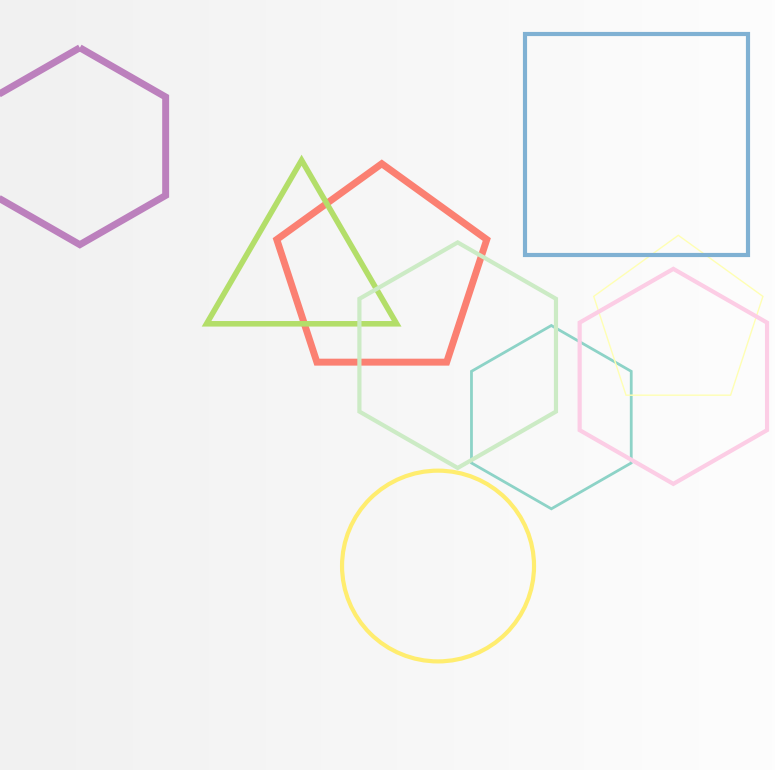[{"shape": "hexagon", "thickness": 1, "radius": 0.6, "center": [0.711, 0.458]}, {"shape": "pentagon", "thickness": 0.5, "radius": 0.57, "center": [0.875, 0.58]}, {"shape": "pentagon", "thickness": 2.5, "radius": 0.71, "center": [0.493, 0.645]}, {"shape": "square", "thickness": 1.5, "radius": 0.72, "center": [0.821, 0.812]}, {"shape": "triangle", "thickness": 2, "radius": 0.71, "center": [0.389, 0.65]}, {"shape": "hexagon", "thickness": 1.5, "radius": 0.7, "center": [0.869, 0.511]}, {"shape": "hexagon", "thickness": 2.5, "radius": 0.64, "center": [0.103, 0.81]}, {"shape": "hexagon", "thickness": 1.5, "radius": 0.73, "center": [0.591, 0.539]}, {"shape": "circle", "thickness": 1.5, "radius": 0.62, "center": [0.565, 0.265]}]